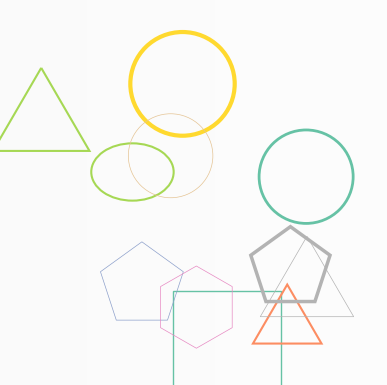[{"shape": "square", "thickness": 1, "radius": 0.7, "center": [0.586, 0.105]}, {"shape": "circle", "thickness": 2, "radius": 0.61, "center": [0.79, 0.541]}, {"shape": "triangle", "thickness": 1.5, "radius": 0.51, "center": [0.741, 0.159]}, {"shape": "pentagon", "thickness": 0.5, "radius": 0.56, "center": [0.366, 0.259]}, {"shape": "hexagon", "thickness": 0.5, "radius": 0.53, "center": [0.507, 0.202]}, {"shape": "oval", "thickness": 1.5, "radius": 0.53, "center": [0.342, 0.553]}, {"shape": "triangle", "thickness": 1.5, "radius": 0.72, "center": [0.106, 0.68]}, {"shape": "circle", "thickness": 3, "radius": 0.67, "center": [0.471, 0.782]}, {"shape": "circle", "thickness": 0.5, "radius": 0.55, "center": [0.44, 0.595]}, {"shape": "pentagon", "thickness": 2.5, "radius": 0.54, "center": [0.749, 0.304]}, {"shape": "triangle", "thickness": 0.5, "radius": 0.7, "center": [0.792, 0.247]}]